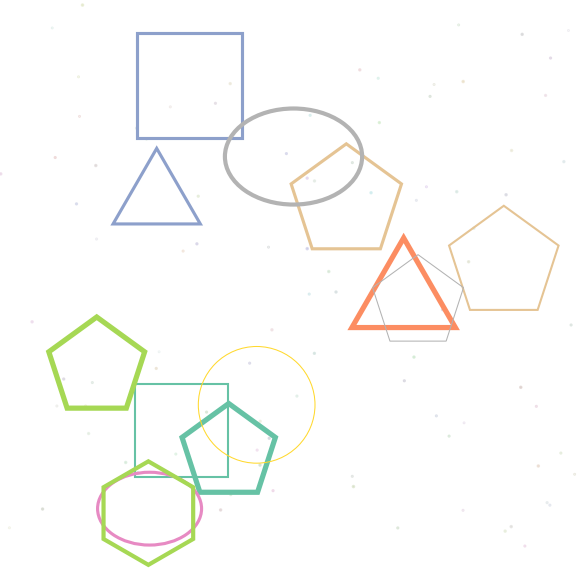[{"shape": "pentagon", "thickness": 2.5, "radius": 0.42, "center": [0.396, 0.215]}, {"shape": "square", "thickness": 1, "radius": 0.4, "center": [0.315, 0.254]}, {"shape": "triangle", "thickness": 2.5, "radius": 0.52, "center": [0.699, 0.484]}, {"shape": "square", "thickness": 1.5, "radius": 0.45, "center": [0.329, 0.851]}, {"shape": "triangle", "thickness": 1.5, "radius": 0.44, "center": [0.271, 0.655]}, {"shape": "oval", "thickness": 1.5, "radius": 0.45, "center": [0.259, 0.118]}, {"shape": "hexagon", "thickness": 2, "radius": 0.45, "center": [0.257, 0.111]}, {"shape": "pentagon", "thickness": 2.5, "radius": 0.44, "center": [0.167, 0.363]}, {"shape": "circle", "thickness": 0.5, "radius": 0.51, "center": [0.444, 0.298]}, {"shape": "pentagon", "thickness": 1.5, "radius": 0.5, "center": [0.6, 0.65]}, {"shape": "pentagon", "thickness": 1, "radius": 0.5, "center": [0.872, 0.543]}, {"shape": "pentagon", "thickness": 0.5, "radius": 0.41, "center": [0.724, 0.475]}, {"shape": "oval", "thickness": 2, "radius": 0.59, "center": [0.508, 0.728]}]